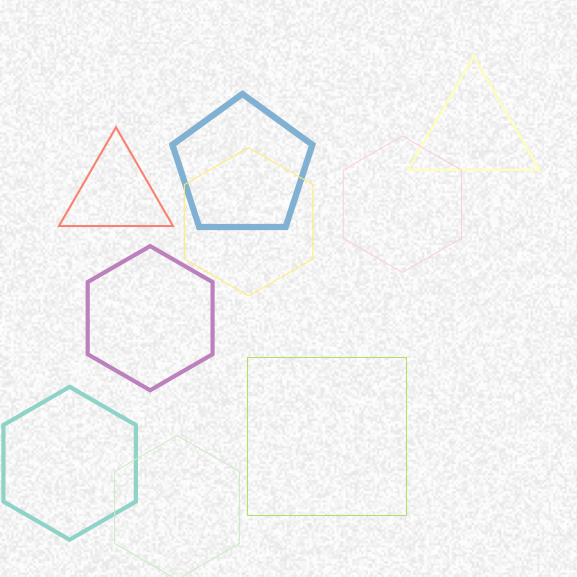[{"shape": "hexagon", "thickness": 2, "radius": 0.66, "center": [0.121, 0.197]}, {"shape": "triangle", "thickness": 1, "radius": 0.66, "center": [0.82, 0.771]}, {"shape": "triangle", "thickness": 1, "radius": 0.57, "center": [0.201, 0.665]}, {"shape": "pentagon", "thickness": 3, "radius": 0.64, "center": [0.42, 0.709]}, {"shape": "square", "thickness": 0.5, "radius": 0.69, "center": [0.565, 0.244]}, {"shape": "hexagon", "thickness": 0.5, "radius": 0.59, "center": [0.697, 0.646]}, {"shape": "hexagon", "thickness": 2, "radius": 0.62, "center": [0.26, 0.448]}, {"shape": "hexagon", "thickness": 0.5, "radius": 0.62, "center": [0.307, 0.12]}, {"shape": "hexagon", "thickness": 0.5, "radius": 0.64, "center": [0.43, 0.615]}]